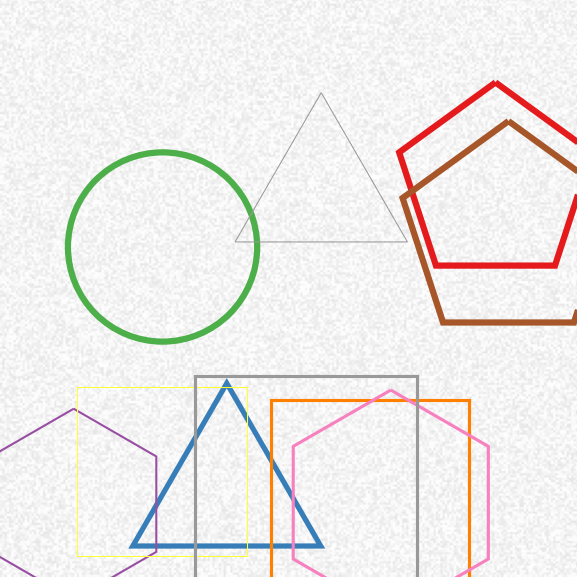[{"shape": "pentagon", "thickness": 3, "radius": 0.88, "center": [0.858, 0.681]}, {"shape": "triangle", "thickness": 2.5, "radius": 0.94, "center": [0.393, 0.148]}, {"shape": "circle", "thickness": 3, "radius": 0.82, "center": [0.281, 0.571]}, {"shape": "hexagon", "thickness": 1, "radius": 0.83, "center": [0.128, 0.126]}, {"shape": "square", "thickness": 1.5, "radius": 0.85, "center": [0.641, 0.136]}, {"shape": "square", "thickness": 0.5, "radius": 0.73, "center": [0.281, 0.182]}, {"shape": "pentagon", "thickness": 3, "radius": 0.96, "center": [0.881, 0.597]}, {"shape": "hexagon", "thickness": 1.5, "radius": 0.98, "center": [0.677, 0.129]}, {"shape": "triangle", "thickness": 0.5, "radius": 0.86, "center": [0.556, 0.666]}, {"shape": "square", "thickness": 1.5, "radius": 0.96, "center": [0.531, 0.156]}]